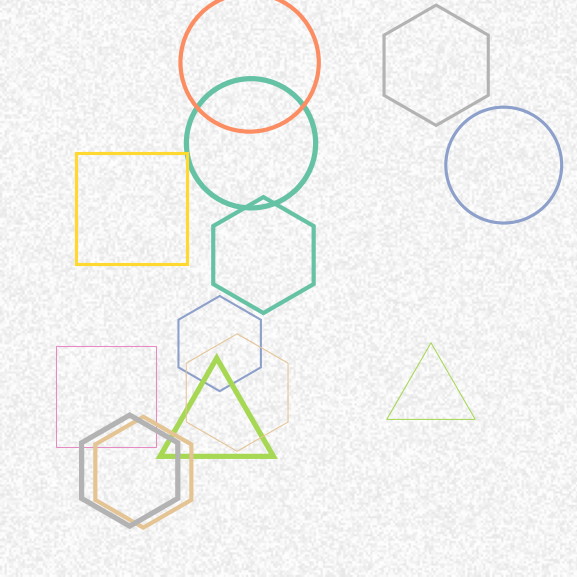[{"shape": "hexagon", "thickness": 2, "radius": 0.5, "center": [0.456, 0.557]}, {"shape": "circle", "thickness": 2.5, "radius": 0.56, "center": [0.435, 0.751]}, {"shape": "circle", "thickness": 2, "radius": 0.6, "center": [0.432, 0.891]}, {"shape": "hexagon", "thickness": 1, "radius": 0.41, "center": [0.38, 0.404]}, {"shape": "circle", "thickness": 1.5, "radius": 0.5, "center": [0.872, 0.713]}, {"shape": "square", "thickness": 0.5, "radius": 0.43, "center": [0.184, 0.313]}, {"shape": "triangle", "thickness": 2.5, "radius": 0.57, "center": [0.375, 0.266]}, {"shape": "triangle", "thickness": 0.5, "radius": 0.44, "center": [0.746, 0.317]}, {"shape": "square", "thickness": 1.5, "radius": 0.48, "center": [0.227, 0.638]}, {"shape": "hexagon", "thickness": 0.5, "radius": 0.51, "center": [0.411, 0.319]}, {"shape": "hexagon", "thickness": 2, "radius": 0.48, "center": [0.248, 0.182]}, {"shape": "hexagon", "thickness": 1.5, "radius": 0.52, "center": [0.755, 0.886]}, {"shape": "hexagon", "thickness": 2.5, "radius": 0.48, "center": [0.225, 0.184]}]